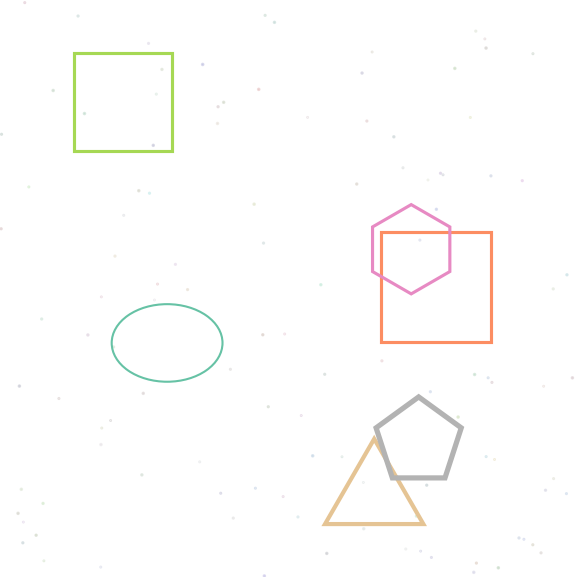[{"shape": "oval", "thickness": 1, "radius": 0.48, "center": [0.289, 0.405]}, {"shape": "square", "thickness": 1.5, "radius": 0.48, "center": [0.755, 0.503]}, {"shape": "hexagon", "thickness": 1.5, "radius": 0.39, "center": [0.712, 0.568]}, {"shape": "square", "thickness": 1.5, "radius": 0.43, "center": [0.213, 0.823]}, {"shape": "triangle", "thickness": 2, "radius": 0.49, "center": [0.648, 0.141]}, {"shape": "pentagon", "thickness": 2.5, "radius": 0.39, "center": [0.725, 0.234]}]